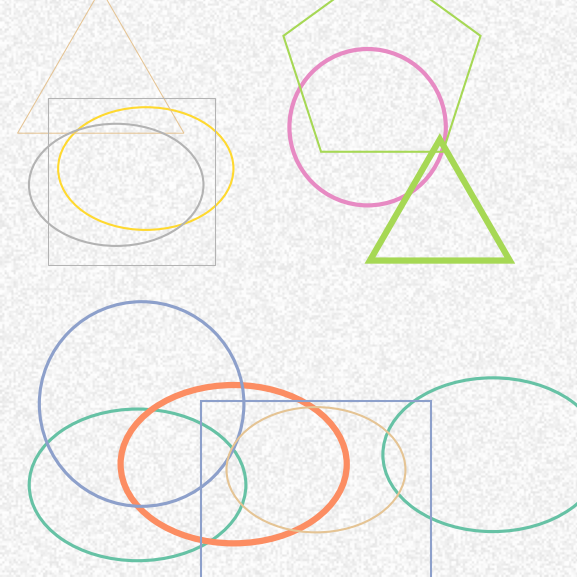[{"shape": "oval", "thickness": 1.5, "radius": 0.95, "center": [0.853, 0.212]}, {"shape": "oval", "thickness": 1.5, "radius": 0.94, "center": [0.238, 0.16]}, {"shape": "oval", "thickness": 3, "radius": 0.98, "center": [0.405, 0.195]}, {"shape": "square", "thickness": 1, "radius": 1.0, "center": [0.547, 0.106]}, {"shape": "circle", "thickness": 1.5, "radius": 0.89, "center": [0.245, 0.3]}, {"shape": "circle", "thickness": 2, "radius": 0.68, "center": [0.637, 0.779]}, {"shape": "pentagon", "thickness": 1, "radius": 0.9, "center": [0.661, 0.882]}, {"shape": "triangle", "thickness": 3, "radius": 0.7, "center": [0.762, 0.618]}, {"shape": "oval", "thickness": 1, "radius": 0.76, "center": [0.252, 0.707]}, {"shape": "triangle", "thickness": 0.5, "radius": 0.83, "center": [0.174, 0.852]}, {"shape": "oval", "thickness": 1, "radius": 0.77, "center": [0.547, 0.186]}, {"shape": "square", "thickness": 0.5, "radius": 0.72, "center": [0.228, 0.685]}, {"shape": "oval", "thickness": 1, "radius": 0.76, "center": [0.201, 0.679]}]